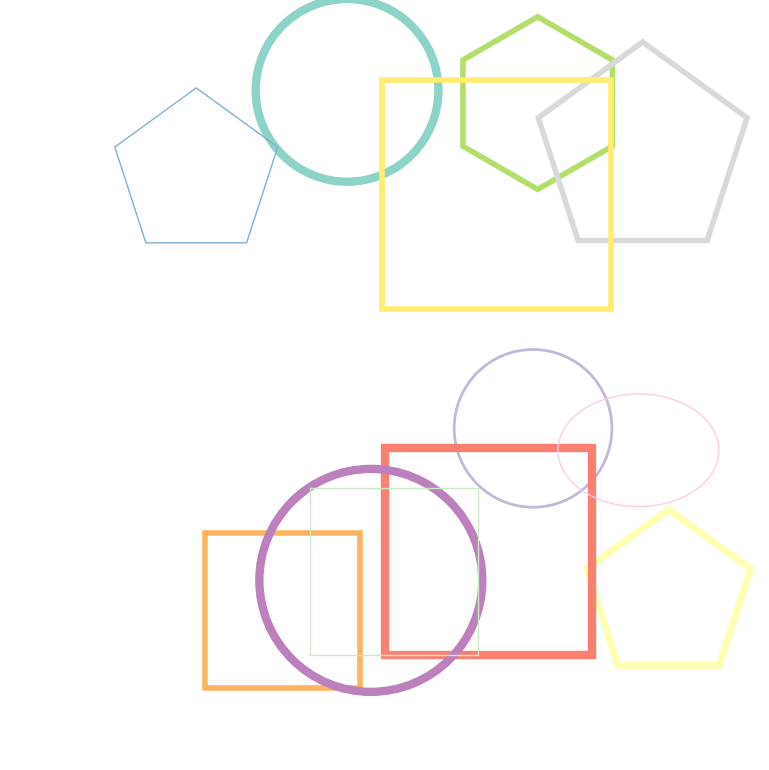[{"shape": "circle", "thickness": 3, "radius": 0.59, "center": [0.451, 0.883]}, {"shape": "pentagon", "thickness": 2.5, "radius": 0.56, "center": [0.868, 0.226]}, {"shape": "circle", "thickness": 1, "radius": 0.51, "center": [0.692, 0.444]}, {"shape": "square", "thickness": 3, "radius": 0.67, "center": [0.634, 0.284]}, {"shape": "pentagon", "thickness": 0.5, "radius": 0.56, "center": [0.255, 0.775]}, {"shape": "square", "thickness": 2, "radius": 0.5, "center": [0.367, 0.207]}, {"shape": "hexagon", "thickness": 2, "radius": 0.56, "center": [0.698, 0.866]}, {"shape": "oval", "thickness": 0.5, "radius": 0.52, "center": [0.829, 0.415]}, {"shape": "pentagon", "thickness": 2, "radius": 0.71, "center": [0.835, 0.803]}, {"shape": "circle", "thickness": 3, "radius": 0.72, "center": [0.482, 0.246]}, {"shape": "square", "thickness": 0.5, "radius": 0.54, "center": [0.512, 0.257]}, {"shape": "square", "thickness": 2, "radius": 0.74, "center": [0.645, 0.747]}]